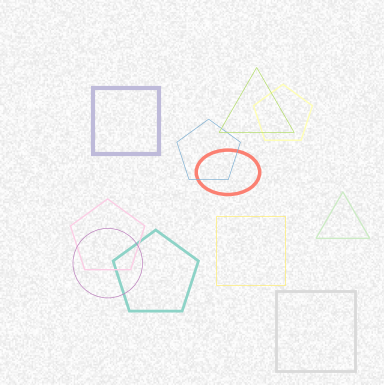[{"shape": "pentagon", "thickness": 2, "radius": 0.58, "center": [0.405, 0.286]}, {"shape": "pentagon", "thickness": 1, "radius": 0.4, "center": [0.735, 0.701]}, {"shape": "square", "thickness": 3, "radius": 0.43, "center": [0.328, 0.685]}, {"shape": "oval", "thickness": 2.5, "radius": 0.41, "center": [0.592, 0.552]}, {"shape": "pentagon", "thickness": 0.5, "radius": 0.43, "center": [0.542, 0.604]}, {"shape": "triangle", "thickness": 0.5, "radius": 0.56, "center": [0.667, 0.712]}, {"shape": "pentagon", "thickness": 1, "radius": 0.51, "center": [0.28, 0.382]}, {"shape": "square", "thickness": 2, "radius": 0.52, "center": [0.82, 0.14]}, {"shape": "circle", "thickness": 0.5, "radius": 0.45, "center": [0.28, 0.317]}, {"shape": "triangle", "thickness": 1, "radius": 0.4, "center": [0.891, 0.421]}, {"shape": "square", "thickness": 0.5, "radius": 0.45, "center": [0.651, 0.35]}]